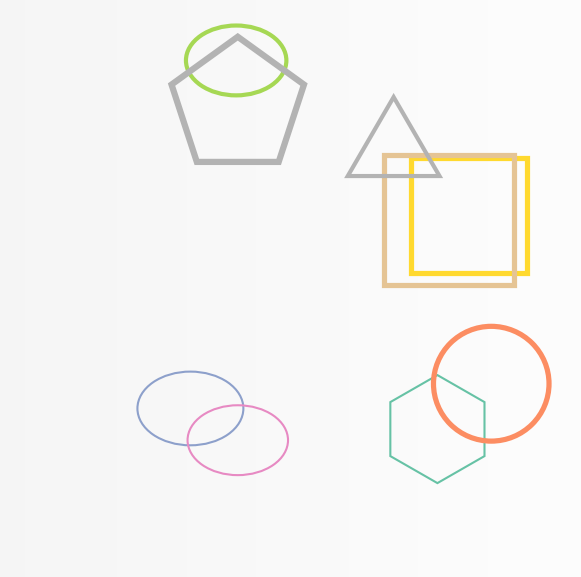[{"shape": "hexagon", "thickness": 1, "radius": 0.47, "center": [0.753, 0.256]}, {"shape": "circle", "thickness": 2.5, "radius": 0.5, "center": [0.845, 0.335]}, {"shape": "oval", "thickness": 1, "radius": 0.46, "center": [0.328, 0.292]}, {"shape": "oval", "thickness": 1, "radius": 0.43, "center": [0.409, 0.237]}, {"shape": "oval", "thickness": 2, "radius": 0.43, "center": [0.406, 0.894]}, {"shape": "square", "thickness": 2.5, "radius": 0.5, "center": [0.808, 0.626]}, {"shape": "square", "thickness": 2.5, "radius": 0.56, "center": [0.772, 0.618]}, {"shape": "pentagon", "thickness": 3, "radius": 0.6, "center": [0.409, 0.816]}, {"shape": "triangle", "thickness": 2, "radius": 0.46, "center": [0.677, 0.74]}]